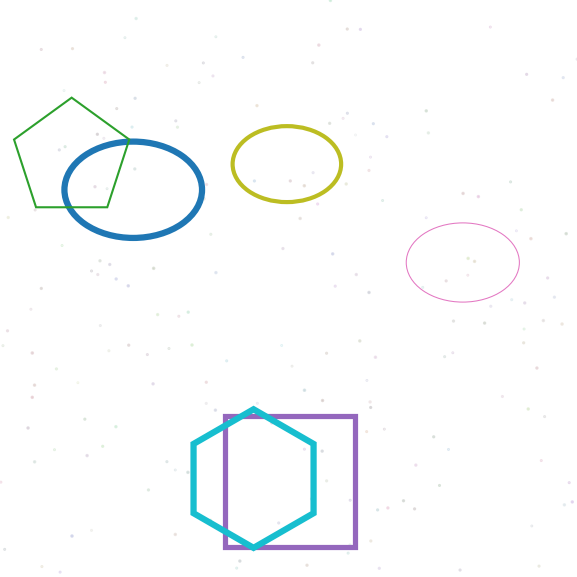[{"shape": "oval", "thickness": 3, "radius": 0.6, "center": [0.231, 0.671]}, {"shape": "pentagon", "thickness": 1, "radius": 0.52, "center": [0.124, 0.725]}, {"shape": "square", "thickness": 2.5, "radius": 0.57, "center": [0.502, 0.165]}, {"shape": "oval", "thickness": 0.5, "radius": 0.49, "center": [0.801, 0.545]}, {"shape": "oval", "thickness": 2, "radius": 0.47, "center": [0.497, 0.715]}, {"shape": "hexagon", "thickness": 3, "radius": 0.6, "center": [0.439, 0.17]}]